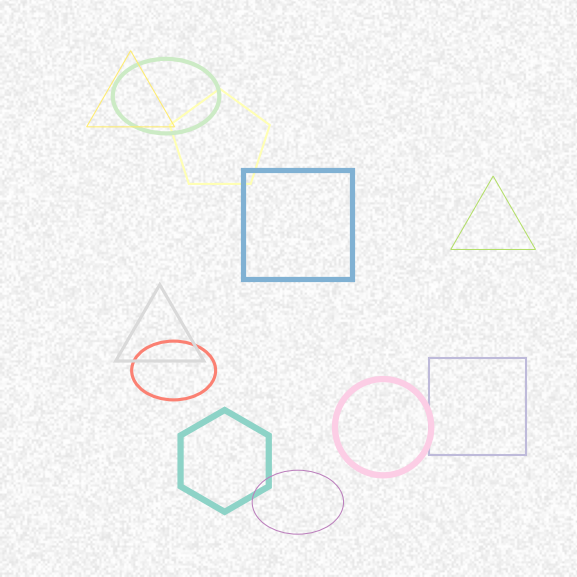[{"shape": "hexagon", "thickness": 3, "radius": 0.44, "center": [0.389, 0.201]}, {"shape": "pentagon", "thickness": 1, "radius": 0.46, "center": [0.381, 0.754]}, {"shape": "square", "thickness": 1, "radius": 0.42, "center": [0.826, 0.296]}, {"shape": "oval", "thickness": 1.5, "radius": 0.36, "center": [0.301, 0.358]}, {"shape": "square", "thickness": 2.5, "radius": 0.47, "center": [0.516, 0.611]}, {"shape": "triangle", "thickness": 0.5, "radius": 0.42, "center": [0.854, 0.61]}, {"shape": "circle", "thickness": 3, "radius": 0.42, "center": [0.663, 0.259]}, {"shape": "triangle", "thickness": 1.5, "radius": 0.44, "center": [0.277, 0.418]}, {"shape": "oval", "thickness": 0.5, "radius": 0.4, "center": [0.516, 0.13]}, {"shape": "oval", "thickness": 2, "radius": 0.46, "center": [0.288, 0.833]}, {"shape": "triangle", "thickness": 0.5, "radius": 0.44, "center": [0.226, 0.823]}]